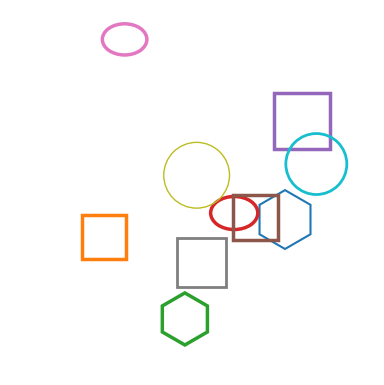[{"shape": "hexagon", "thickness": 1.5, "radius": 0.38, "center": [0.74, 0.43]}, {"shape": "square", "thickness": 2.5, "radius": 0.29, "center": [0.27, 0.385]}, {"shape": "hexagon", "thickness": 2.5, "radius": 0.34, "center": [0.48, 0.172]}, {"shape": "oval", "thickness": 2.5, "radius": 0.31, "center": [0.608, 0.447]}, {"shape": "square", "thickness": 2.5, "radius": 0.36, "center": [0.784, 0.685]}, {"shape": "square", "thickness": 2.5, "radius": 0.29, "center": [0.664, 0.435]}, {"shape": "oval", "thickness": 2.5, "radius": 0.29, "center": [0.324, 0.898]}, {"shape": "square", "thickness": 2, "radius": 0.32, "center": [0.523, 0.318]}, {"shape": "circle", "thickness": 1, "radius": 0.43, "center": [0.511, 0.545]}, {"shape": "circle", "thickness": 2, "radius": 0.4, "center": [0.822, 0.574]}]